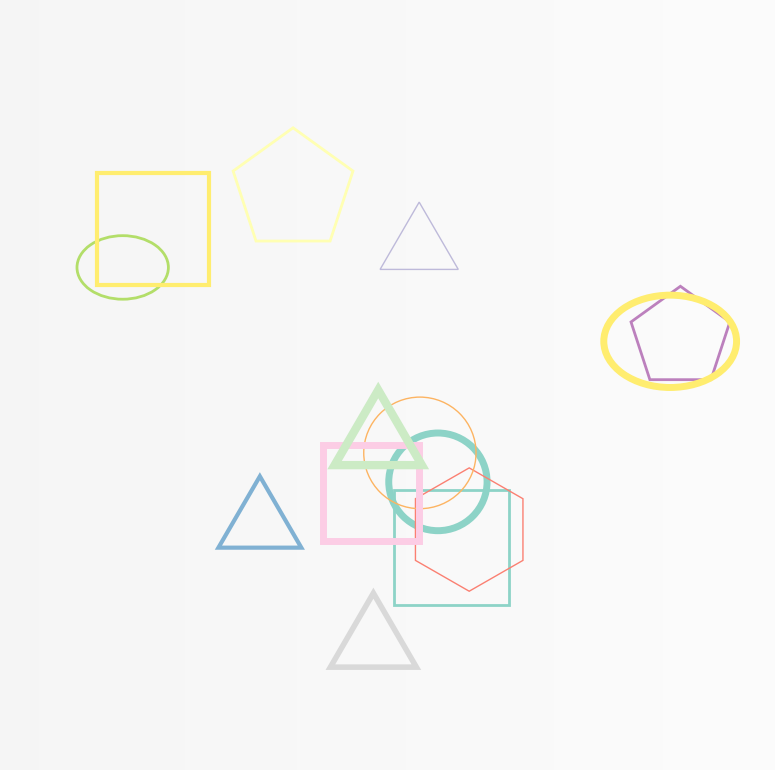[{"shape": "circle", "thickness": 2.5, "radius": 0.32, "center": [0.565, 0.374]}, {"shape": "square", "thickness": 1, "radius": 0.37, "center": [0.583, 0.289]}, {"shape": "pentagon", "thickness": 1, "radius": 0.41, "center": [0.378, 0.753]}, {"shape": "triangle", "thickness": 0.5, "radius": 0.29, "center": [0.541, 0.679]}, {"shape": "hexagon", "thickness": 0.5, "radius": 0.4, "center": [0.605, 0.312]}, {"shape": "triangle", "thickness": 1.5, "radius": 0.31, "center": [0.335, 0.32]}, {"shape": "circle", "thickness": 0.5, "radius": 0.36, "center": [0.542, 0.412]}, {"shape": "oval", "thickness": 1, "radius": 0.29, "center": [0.158, 0.653]}, {"shape": "square", "thickness": 2.5, "radius": 0.31, "center": [0.479, 0.359]}, {"shape": "triangle", "thickness": 2, "radius": 0.32, "center": [0.482, 0.166]}, {"shape": "pentagon", "thickness": 1, "radius": 0.34, "center": [0.878, 0.561]}, {"shape": "triangle", "thickness": 3, "radius": 0.33, "center": [0.488, 0.428]}, {"shape": "square", "thickness": 1.5, "radius": 0.36, "center": [0.197, 0.703]}, {"shape": "oval", "thickness": 2.5, "radius": 0.43, "center": [0.865, 0.557]}]